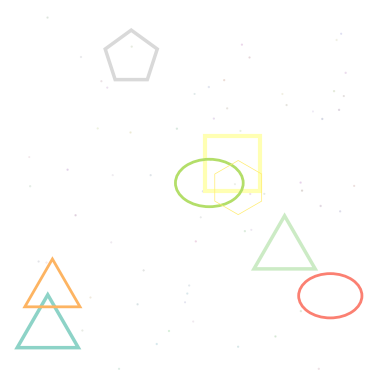[{"shape": "triangle", "thickness": 2.5, "radius": 0.46, "center": [0.124, 0.143]}, {"shape": "square", "thickness": 3, "radius": 0.36, "center": [0.604, 0.575]}, {"shape": "oval", "thickness": 2, "radius": 0.41, "center": [0.858, 0.232]}, {"shape": "triangle", "thickness": 2, "radius": 0.41, "center": [0.136, 0.244]}, {"shape": "oval", "thickness": 2, "radius": 0.44, "center": [0.544, 0.525]}, {"shape": "pentagon", "thickness": 2.5, "radius": 0.36, "center": [0.341, 0.851]}, {"shape": "triangle", "thickness": 2.5, "radius": 0.46, "center": [0.739, 0.348]}, {"shape": "hexagon", "thickness": 0.5, "radius": 0.35, "center": [0.619, 0.513]}]